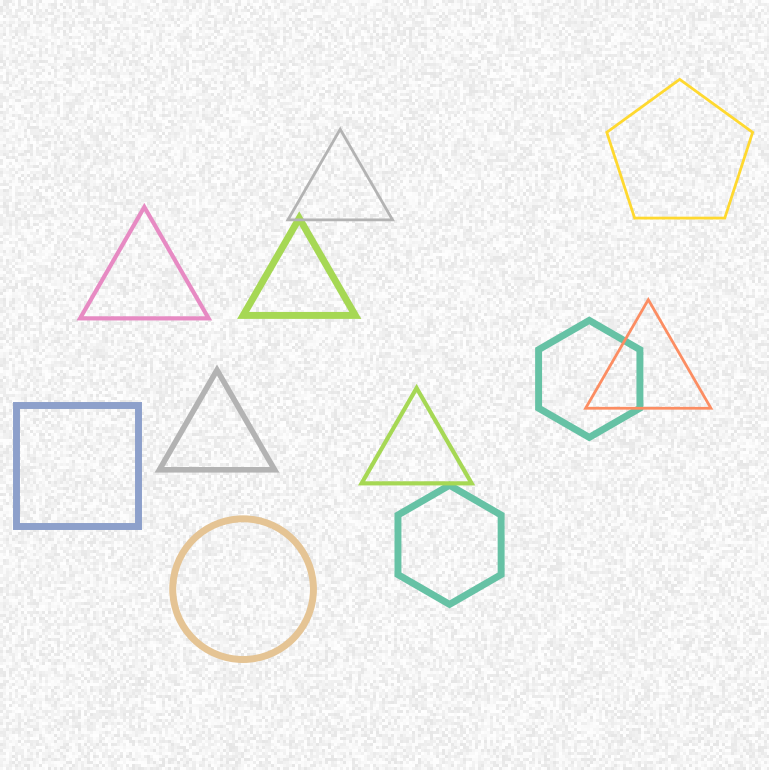[{"shape": "hexagon", "thickness": 2.5, "radius": 0.38, "center": [0.765, 0.508]}, {"shape": "hexagon", "thickness": 2.5, "radius": 0.39, "center": [0.584, 0.292]}, {"shape": "triangle", "thickness": 1, "radius": 0.47, "center": [0.842, 0.517]}, {"shape": "square", "thickness": 2.5, "radius": 0.39, "center": [0.1, 0.395]}, {"shape": "triangle", "thickness": 1.5, "radius": 0.48, "center": [0.187, 0.635]}, {"shape": "triangle", "thickness": 2.5, "radius": 0.42, "center": [0.389, 0.632]}, {"shape": "triangle", "thickness": 1.5, "radius": 0.41, "center": [0.541, 0.414]}, {"shape": "pentagon", "thickness": 1, "radius": 0.5, "center": [0.883, 0.797]}, {"shape": "circle", "thickness": 2.5, "radius": 0.46, "center": [0.316, 0.235]}, {"shape": "triangle", "thickness": 1, "radius": 0.39, "center": [0.442, 0.754]}, {"shape": "triangle", "thickness": 2, "radius": 0.43, "center": [0.282, 0.433]}]